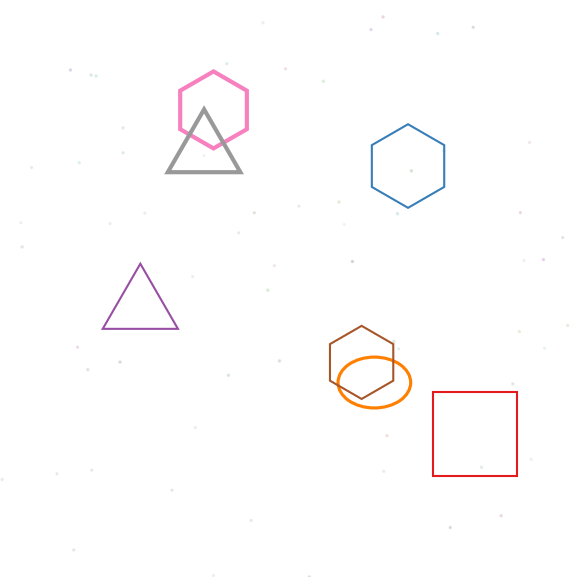[{"shape": "square", "thickness": 1, "radius": 0.36, "center": [0.823, 0.248]}, {"shape": "hexagon", "thickness": 1, "radius": 0.36, "center": [0.707, 0.712]}, {"shape": "triangle", "thickness": 1, "radius": 0.38, "center": [0.243, 0.467]}, {"shape": "oval", "thickness": 1.5, "radius": 0.31, "center": [0.648, 0.337]}, {"shape": "hexagon", "thickness": 1, "radius": 0.32, "center": [0.626, 0.372]}, {"shape": "hexagon", "thickness": 2, "radius": 0.33, "center": [0.37, 0.809]}, {"shape": "triangle", "thickness": 2, "radius": 0.36, "center": [0.353, 0.737]}]